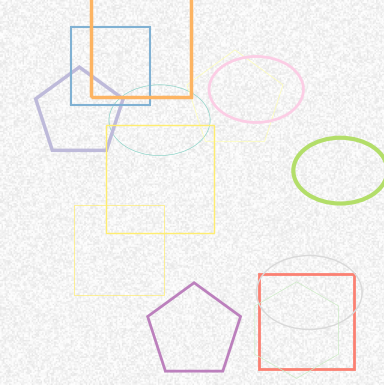[{"shape": "oval", "thickness": 0.5, "radius": 0.66, "center": [0.414, 0.688]}, {"shape": "pentagon", "thickness": 0.5, "radius": 0.66, "center": [0.61, 0.739]}, {"shape": "pentagon", "thickness": 2.5, "radius": 0.6, "center": [0.206, 0.706]}, {"shape": "square", "thickness": 2, "radius": 0.62, "center": [0.796, 0.165]}, {"shape": "square", "thickness": 1.5, "radius": 0.51, "center": [0.287, 0.83]}, {"shape": "square", "thickness": 2.5, "radius": 0.65, "center": [0.366, 0.877]}, {"shape": "oval", "thickness": 3, "radius": 0.61, "center": [0.884, 0.557]}, {"shape": "oval", "thickness": 2, "radius": 0.61, "center": [0.666, 0.768]}, {"shape": "oval", "thickness": 1, "radius": 0.69, "center": [0.803, 0.24]}, {"shape": "pentagon", "thickness": 2, "radius": 0.63, "center": [0.504, 0.139]}, {"shape": "hexagon", "thickness": 0.5, "radius": 0.63, "center": [0.771, 0.143]}, {"shape": "square", "thickness": 1, "radius": 0.7, "center": [0.415, 0.536]}, {"shape": "square", "thickness": 0.5, "radius": 0.59, "center": [0.309, 0.351]}]